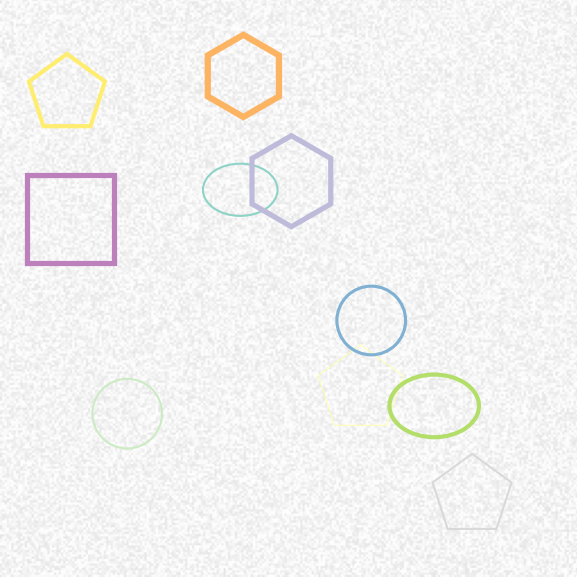[{"shape": "oval", "thickness": 1, "radius": 0.32, "center": [0.416, 0.671]}, {"shape": "pentagon", "thickness": 0.5, "radius": 0.38, "center": [0.624, 0.325]}, {"shape": "hexagon", "thickness": 2.5, "radius": 0.39, "center": [0.505, 0.685]}, {"shape": "circle", "thickness": 1.5, "radius": 0.3, "center": [0.643, 0.444]}, {"shape": "hexagon", "thickness": 3, "radius": 0.36, "center": [0.421, 0.868]}, {"shape": "oval", "thickness": 2, "radius": 0.39, "center": [0.752, 0.296]}, {"shape": "pentagon", "thickness": 1, "radius": 0.36, "center": [0.817, 0.141]}, {"shape": "square", "thickness": 2.5, "radius": 0.38, "center": [0.122, 0.62]}, {"shape": "circle", "thickness": 1, "radius": 0.3, "center": [0.22, 0.283]}, {"shape": "pentagon", "thickness": 2, "radius": 0.35, "center": [0.116, 0.837]}]